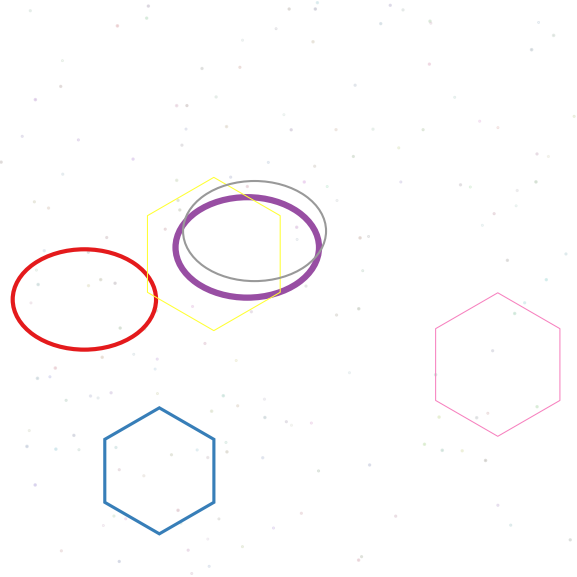[{"shape": "oval", "thickness": 2, "radius": 0.62, "center": [0.146, 0.481]}, {"shape": "hexagon", "thickness": 1.5, "radius": 0.55, "center": [0.276, 0.184]}, {"shape": "oval", "thickness": 3, "radius": 0.62, "center": [0.428, 0.571]}, {"shape": "hexagon", "thickness": 0.5, "radius": 0.66, "center": [0.37, 0.559]}, {"shape": "hexagon", "thickness": 0.5, "radius": 0.62, "center": [0.862, 0.368]}, {"shape": "oval", "thickness": 1, "radius": 0.62, "center": [0.441, 0.599]}]